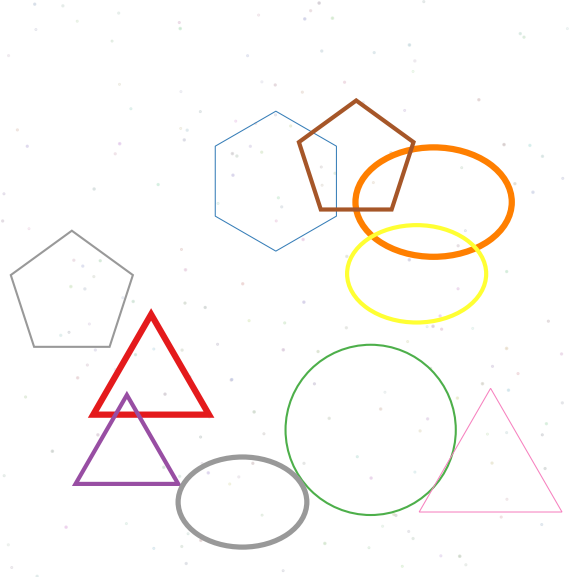[{"shape": "triangle", "thickness": 3, "radius": 0.58, "center": [0.262, 0.339]}, {"shape": "hexagon", "thickness": 0.5, "radius": 0.61, "center": [0.478, 0.685]}, {"shape": "circle", "thickness": 1, "radius": 0.74, "center": [0.642, 0.255]}, {"shape": "triangle", "thickness": 2, "radius": 0.51, "center": [0.22, 0.213]}, {"shape": "oval", "thickness": 3, "radius": 0.68, "center": [0.751, 0.649]}, {"shape": "oval", "thickness": 2, "radius": 0.6, "center": [0.721, 0.525]}, {"shape": "pentagon", "thickness": 2, "radius": 0.52, "center": [0.617, 0.721]}, {"shape": "triangle", "thickness": 0.5, "radius": 0.71, "center": [0.85, 0.184]}, {"shape": "oval", "thickness": 2.5, "radius": 0.56, "center": [0.42, 0.13]}, {"shape": "pentagon", "thickness": 1, "radius": 0.56, "center": [0.124, 0.488]}]